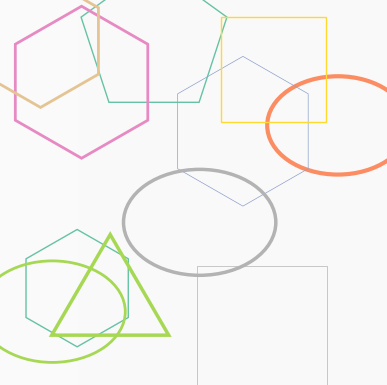[{"shape": "hexagon", "thickness": 1, "radius": 0.76, "center": [0.199, 0.252]}, {"shape": "pentagon", "thickness": 1, "radius": 0.99, "center": [0.397, 0.894]}, {"shape": "oval", "thickness": 3, "radius": 0.91, "center": [0.872, 0.674]}, {"shape": "hexagon", "thickness": 0.5, "radius": 0.97, "center": [0.627, 0.659]}, {"shape": "hexagon", "thickness": 2, "radius": 0.99, "center": [0.21, 0.786]}, {"shape": "triangle", "thickness": 2.5, "radius": 0.87, "center": [0.284, 0.217]}, {"shape": "oval", "thickness": 2, "radius": 0.94, "center": [0.135, 0.191]}, {"shape": "square", "thickness": 1, "radius": 0.68, "center": [0.705, 0.819]}, {"shape": "hexagon", "thickness": 2, "radius": 0.86, "center": [0.105, 0.894]}, {"shape": "square", "thickness": 0.5, "radius": 0.84, "center": [0.677, 0.141]}, {"shape": "oval", "thickness": 2.5, "radius": 0.98, "center": [0.515, 0.422]}]